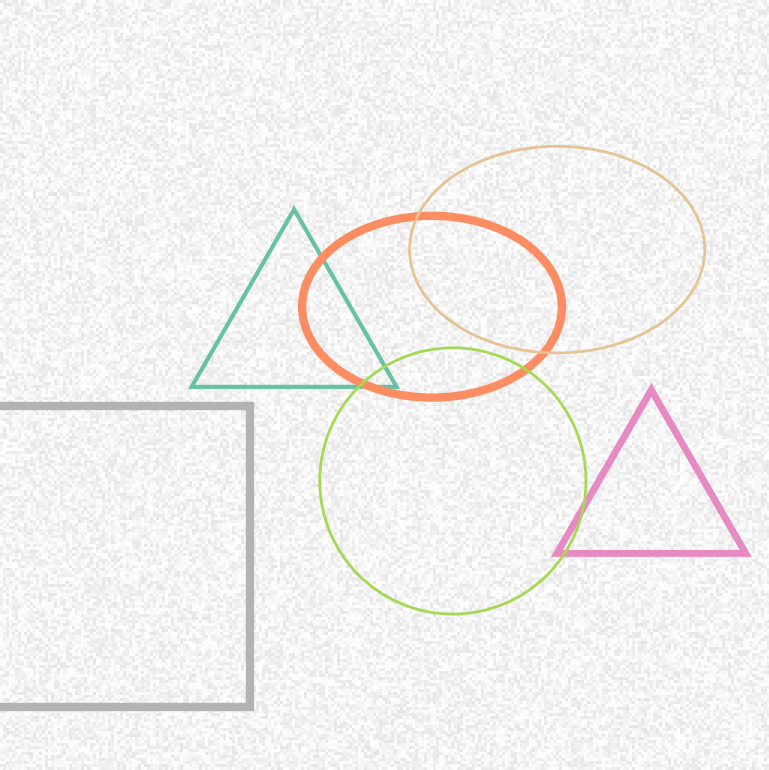[{"shape": "triangle", "thickness": 1.5, "radius": 0.77, "center": [0.382, 0.574]}, {"shape": "oval", "thickness": 3, "radius": 0.84, "center": [0.561, 0.602]}, {"shape": "triangle", "thickness": 2.5, "radius": 0.71, "center": [0.846, 0.352]}, {"shape": "circle", "thickness": 1, "radius": 0.86, "center": [0.588, 0.375]}, {"shape": "oval", "thickness": 1, "radius": 0.96, "center": [0.724, 0.676]}, {"shape": "square", "thickness": 3, "radius": 0.98, "center": [0.129, 0.277]}]